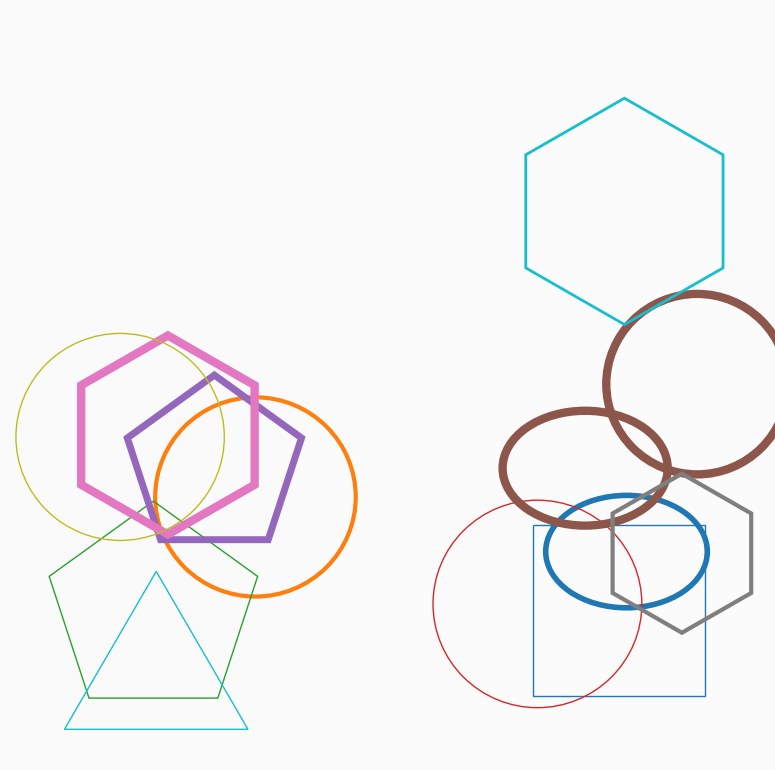[{"shape": "oval", "thickness": 2, "radius": 0.52, "center": [0.808, 0.284]}, {"shape": "square", "thickness": 0.5, "radius": 0.56, "center": [0.799, 0.207]}, {"shape": "circle", "thickness": 1.5, "radius": 0.65, "center": [0.33, 0.355]}, {"shape": "pentagon", "thickness": 0.5, "radius": 0.71, "center": [0.198, 0.208]}, {"shape": "circle", "thickness": 0.5, "radius": 0.67, "center": [0.693, 0.216]}, {"shape": "pentagon", "thickness": 2.5, "radius": 0.59, "center": [0.277, 0.395]}, {"shape": "oval", "thickness": 3, "radius": 0.53, "center": [0.755, 0.392]}, {"shape": "circle", "thickness": 3, "radius": 0.59, "center": [0.899, 0.501]}, {"shape": "hexagon", "thickness": 3, "radius": 0.65, "center": [0.217, 0.435]}, {"shape": "hexagon", "thickness": 1.5, "radius": 0.52, "center": [0.88, 0.282]}, {"shape": "circle", "thickness": 0.5, "radius": 0.67, "center": [0.155, 0.433]}, {"shape": "triangle", "thickness": 0.5, "radius": 0.68, "center": [0.202, 0.121]}, {"shape": "hexagon", "thickness": 1, "radius": 0.73, "center": [0.806, 0.726]}]